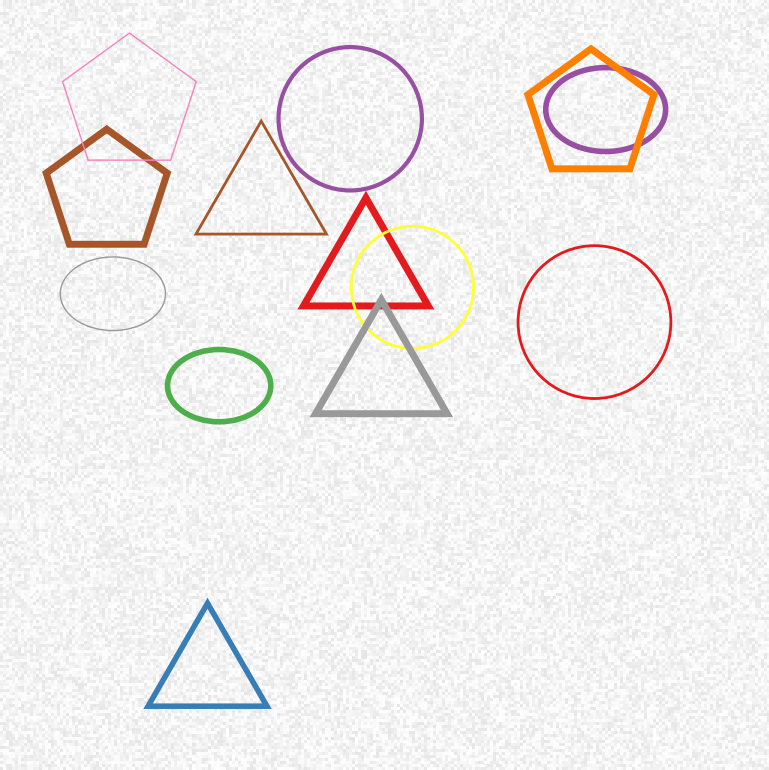[{"shape": "circle", "thickness": 1, "radius": 0.5, "center": [0.772, 0.582]}, {"shape": "triangle", "thickness": 2.5, "radius": 0.47, "center": [0.475, 0.649]}, {"shape": "triangle", "thickness": 2, "radius": 0.45, "center": [0.27, 0.127]}, {"shape": "oval", "thickness": 2, "radius": 0.34, "center": [0.285, 0.499]}, {"shape": "oval", "thickness": 2, "radius": 0.39, "center": [0.787, 0.858]}, {"shape": "circle", "thickness": 1.5, "radius": 0.47, "center": [0.455, 0.846]}, {"shape": "pentagon", "thickness": 2.5, "radius": 0.43, "center": [0.767, 0.85]}, {"shape": "circle", "thickness": 1, "radius": 0.4, "center": [0.536, 0.627]}, {"shape": "pentagon", "thickness": 2.5, "radius": 0.41, "center": [0.139, 0.75]}, {"shape": "triangle", "thickness": 1, "radius": 0.49, "center": [0.339, 0.745]}, {"shape": "pentagon", "thickness": 0.5, "radius": 0.46, "center": [0.168, 0.866]}, {"shape": "triangle", "thickness": 2.5, "radius": 0.49, "center": [0.495, 0.512]}, {"shape": "oval", "thickness": 0.5, "radius": 0.34, "center": [0.147, 0.618]}]